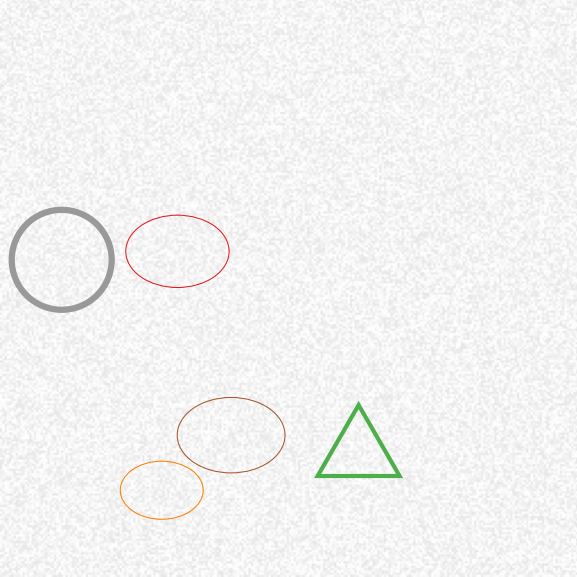[{"shape": "oval", "thickness": 0.5, "radius": 0.45, "center": [0.307, 0.564]}, {"shape": "triangle", "thickness": 2, "radius": 0.41, "center": [0.621, 0.216]}, {"shape": "oval", "thickness": 0.5, "radius": 0.36, "center": [0.28, 0.15]}, {"shape": "oval", "thickness": 0.5, "radius": 0.47, "center": [0.4, 0.246]}, {"shape": "circle", "thickness": 3, "radius": 0.43, "center": [0.107, 0.549]}]